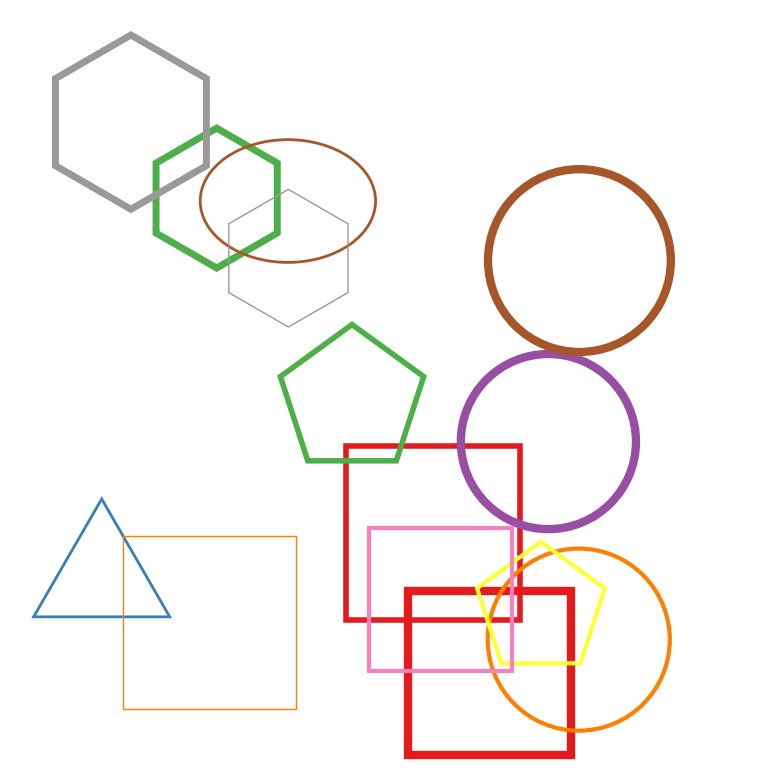[{"shape": "square", "thickness": 2, "radius": 0.57, "center": [0.562, 0.308]}, {"shape": "square", "thickness": 3, "radius": 0.53, "center": [0.636, 0.126]}, {"shape": "triangle", "thickness": 1, "radius": 0.51, "center": [0.132, 0.25]}, {"shape": "pentagon", "thickness": 2, "radius": 0.49, "center": [0.457, 0.481]}, {"shape": "hexagon", "thickness": 2.5, "radius": 0.45, "center": [0.281, 0.743]}, {"shape": "circle", "thickness": 3, "radius": 0.57, "center": [0.712, 0.427]}, {"shape": "circle", "thickness": 1.5, "radius": 0.59, "center": [0.752, 0.169]}, {"shape": "square", "thickness": 0.5, "radius": 0.56, "center": [0.272, 0.191]}, {"shape": "pentagon", "thickness": 1.5, "radius": 0.44, "center": [0.702, 0.209]}, {"shape": "circle", "thickness": 3, "radius": 0.59, "center": [0.752, 0.662]}, {"shape": "oval", "thickness": 1, "radius": 0.57, "center": [0.374, 0.739]}, {"shape": "square", "thickness": 1.5, "radius": 0.46, "center": [0.572, 0.222]}, {"shape": "hexagon", "thickness": 2.5, "radius": 0.57, "center": [0.17, 0.841]}, {"shape": "hexagon", "thickness": 0.5, "radius": 0.45, "center": [0.375, 0.665]}]